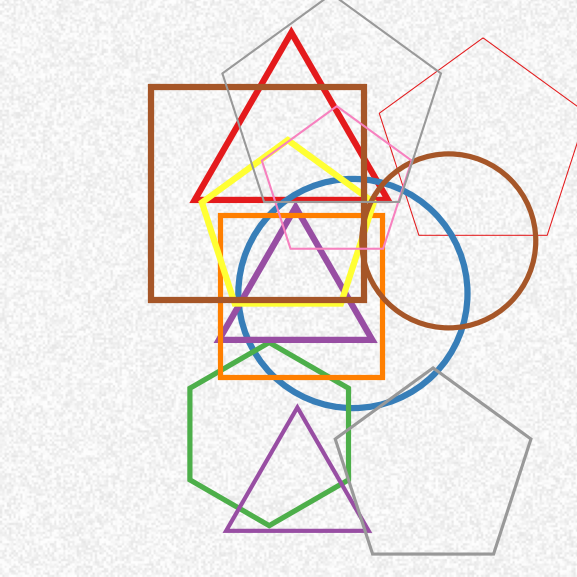[{"shape": "pentagon", "thickness": 0.5, "radius": 0.94, "center": [0.836, 0.745]}, {"shape": "triangle", "thickness": 3, "radius": 0.97, "center": [0.504, 0.75]}, {"shape": "circle", "thickness": 3, "radius": 0.99, "center": [0.611, 0.491]}, {"shape": "hexagon", "thickness": 2.5, "radius": 0.79, "center": [0.466, 0.247]}, {"shape": "triangle", "thickness": 2, "radius": 0.71, "center": [0.515, 0.151]}, {"shape": "triangle", "thickness": 3, "radius": 0.77, "center": [0.512, 0.487]}, {"shape": "square", "thickness": 2.5, "radius": 0.7, "center": [0.522, 0.487]}, {"shape": "pentagon", "thickness": 3, "radius": 0.78, "center": [0.498, 0.6]}, {"shape": "square", "thickness": 3, "radius": 0.92, "center": [0.445, 0.664]}, {"shape": "circle", "thickness": 2.5, "radius": 0.75, "center": [0.777, 0.582]}, {"shape": "pentagon", "thickness": 1, "radius": 0.68, "center": [0.583, 0.679]}, {"shape": "pentagon", "thickness": 1.5, "radius": 0.89, "center": [0.75, 0.184]}, {"shape": "pentagon", "thickness": 1, "radius": 1.0, "center": [0.574, 0.81]}]